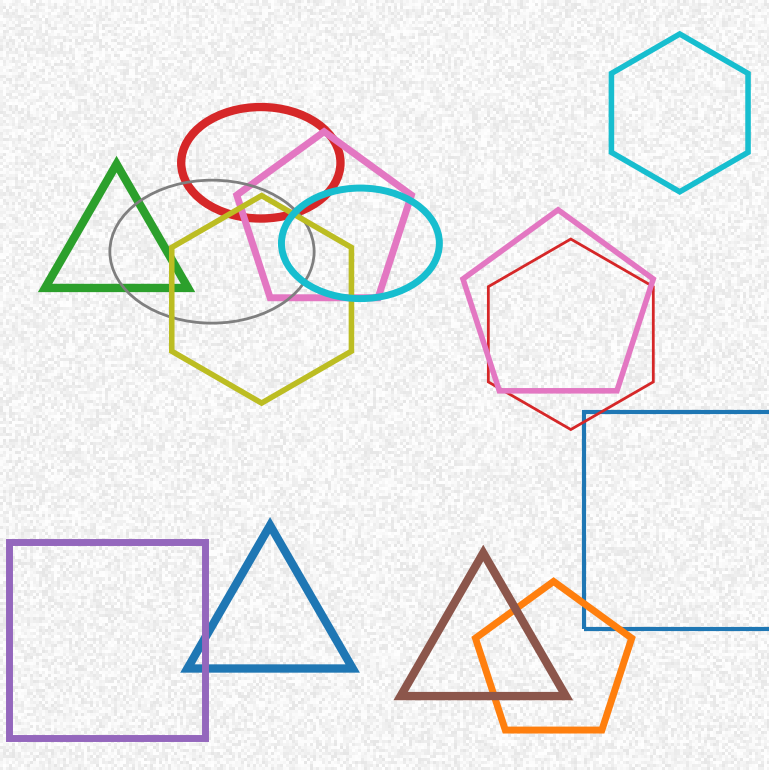[{"shape": "triangle", "thickness": 3, "radius": 0.62, "center": [0.351, 0.194]}, {"shape": "square", "thickness": 1.5, "radius": 0.71, "center": [0.899, 0.324]}, {"shape": "pentagon", "thickness": 2.5, "radius": 0.53, "center": [0.719, 0.138]}, {"shape": "triangle", "thickness": 3, "radius": 0.54, "center": [0.151, 0.68]}, {"shape": "hexagon", "thickness": 1, "radius": 0.62, "center": [0.741, 0.566]}, {"shape": "oval", "thickness": 3, "radius": 0.52, "center": [0.339, 0.789]}, {"shape": "square", "thickness": 2.5, "radius": 0.64, "center": [0.139, 0.168]}, {"shape": "triangle", "thickness": 3, "radius": 0.62, "center": [0.628, 0.158]}, {"shape": "pentagon", "thickness": 2, "radius": 0.65, "center": [0.725, 0.598]}, {"shape": "pentagon", "thickness": 2.5, "radius": 0.6, "center": [0.421, 0.71]}, {"shape": "oval", "thickness": 1, "radius": 0.66, "center": [0.275, 0.673]}, {"shape": "hexagon", "thickness": 2, "radius": 0.67, "center": [0.34, 0.611]}, {"shape": "hexagon", "thickness": 2, "radius": 0.51, "center": [0.883, 0.853]}, {"shape": "oval", "thickness": 2.5, "radius": 0.51, "center": [0.468, 0.684]}]